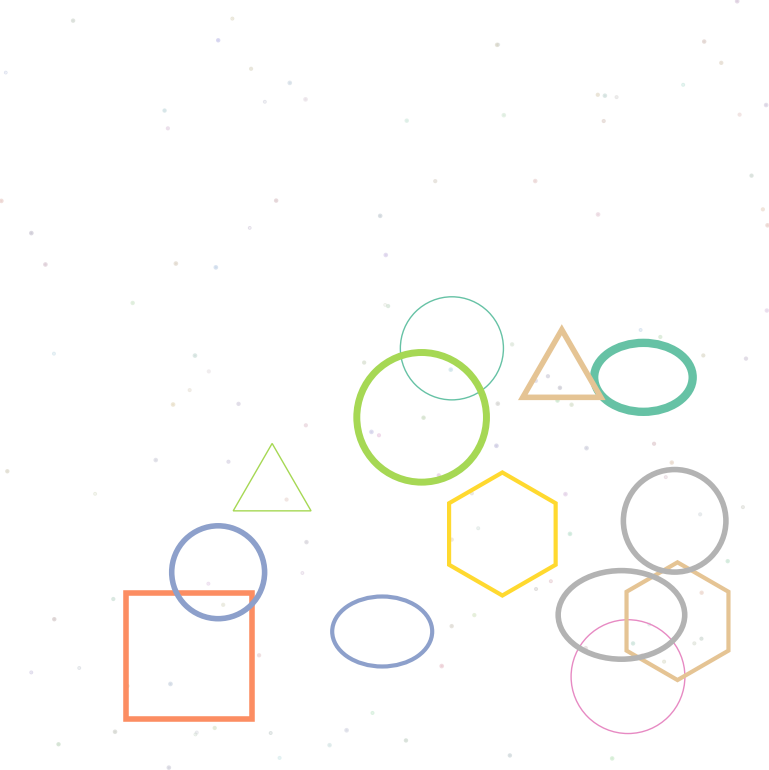[{"shape": "oval", "thickness": 3, "radius": 0.32, "center": [0.836, 0.51]}, {"shape": "circle", "thickness": 0.5, "radius": 0.33, "center": [0.587, 0.548]}, {"shape": "square", "thickness": 2, "radius": 0.41, "center": [0.246, 0.148]}, {"shape": "oval", "thickness": 1.5, "radius": 0.32, "center": [0.496, 0.18]}, {"shape": "circle", "thickness": 2, "radius": 0.3, "center": [0.283, 0.257]}, {"shape": "circle", "thickness": 0.5, "radius": 0.37, "center": [0.816, 0.121]}, {"shape": "circle", "thickness": 2.5, "radius": 0.42, "center": [0.548, 0.458]}, {"shape": "triangle", "thickness": 0.5, "radius": 0.29, "center": [0.353, 0.366]}, {"shape": "hexagon", "thickness": 1.5, "radius": 0.4, "center": [0.652, 0.306]}, {"shape": "hexagon", "thickness": 1.5, "radius": 0.38, "center": [0.88, 0.193]}, {"shape": "triangle", "thickness": 2, "radius": 0.29, "center": [0.73, 0.513]}, {"shape": "oval", "thickness": 2, "radius": 0.41, "center": [0.807, 0.201]}, {"shape": "circle", "thickness": 2, "radius": 0.33, "center": [0.876, 0.324]}]